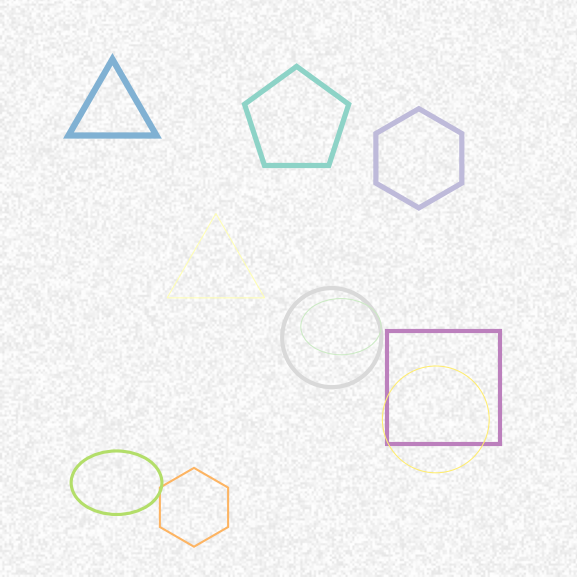[{"shape": "pentagon", "thickness": 2.5, "radius": 0.47, "center": [0.514, 0.789]}, {"shape": "triangle", "thickness": 0.5, "radius": 0.49, "center": [0.374, 0.532]}, {"shape": "hexagon", "thickness": 2.5, "radius": 0.43, "center": [0.725, 0.725]}, {"shape": "triangle", "thickness": 3, "radius": 0.44, "center": [0.195, 0.809]}, {"shape": "hexagon", "thickness": 1, "radius": 0.34, "center": [0.336, 0.121]}, {"shape": "oval", "thickness": 1.5, "radius": 0.39, "center": [0.202, 0.163]}, {"shape": "circle", "thickness": 2, "radius": 0.43, "center": [0.574, 0.415]}, {"shape": "square", "thickness": 2, "radius": 0.49, "center": [0.768, 0.328]}, {"shape": "oval", "thickness": 0.5, "radius": 0.35, "center": [0.59, 0.433]}, {"shape": "circle", "thickness": 0.5, "radius": 0.46, "center": [0.755, 0.273]}]